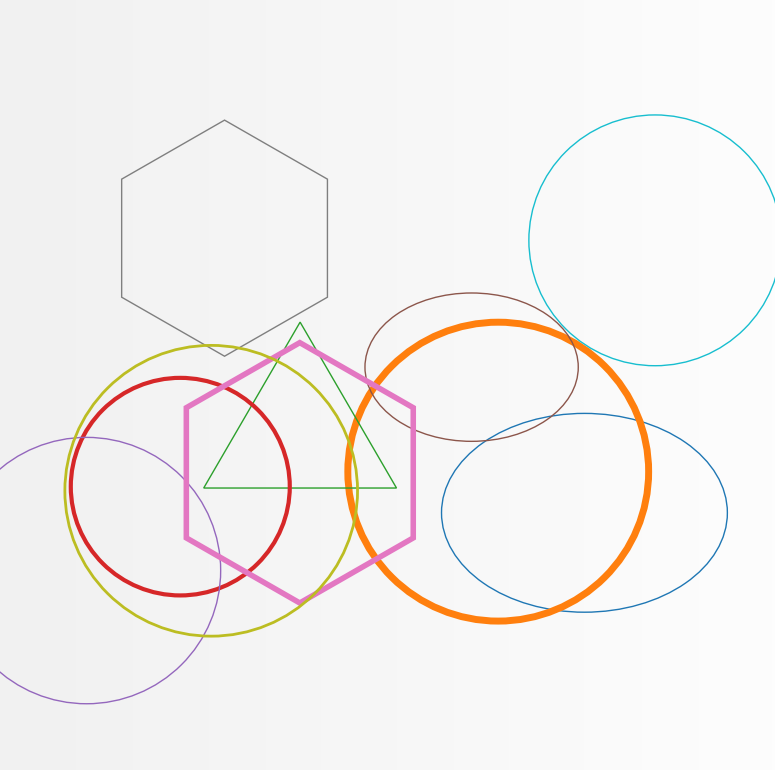[{"shape": "oval", "thickness": 0.5, "radius": 0.92, "center": [0.754, 0.334]}, {"shape": "circle", "thickness": 2.5, "radius": 0.97, "center": [0.643, 0.387]}, {"shape": "triangle", "thickness": 0.5, "radius": 0.72, "center": [0.387, 0.438]}, {"shape": "circle", "thickness": 1.5, "radius": 0.71, "center": [0.233, 0.368]}, {"shape": "circle", "thickness": 0.5, "radius": 0.86, "center": [0.112, 0.259]}, {"shape": "oval", "thickness": 0.5, "radius": 0.69, "center": [0.609, 0.523]}, {"shape": "hexagon", "thickness": 2, "radius": 0.85, "center": [0.387, 0.386]}, {"shape": "hexagon", "thickness": 0.5, "radius": 0.77, "center": [0.29, 0.691]}, {"shape": "circle", "thickness": 1, "radius": 0.94, "center": [0.273, 0.363]}, {"shape": "circle", "thickness": 0.5, "radius": 0.81, "center": [0.845, 0.688]}]